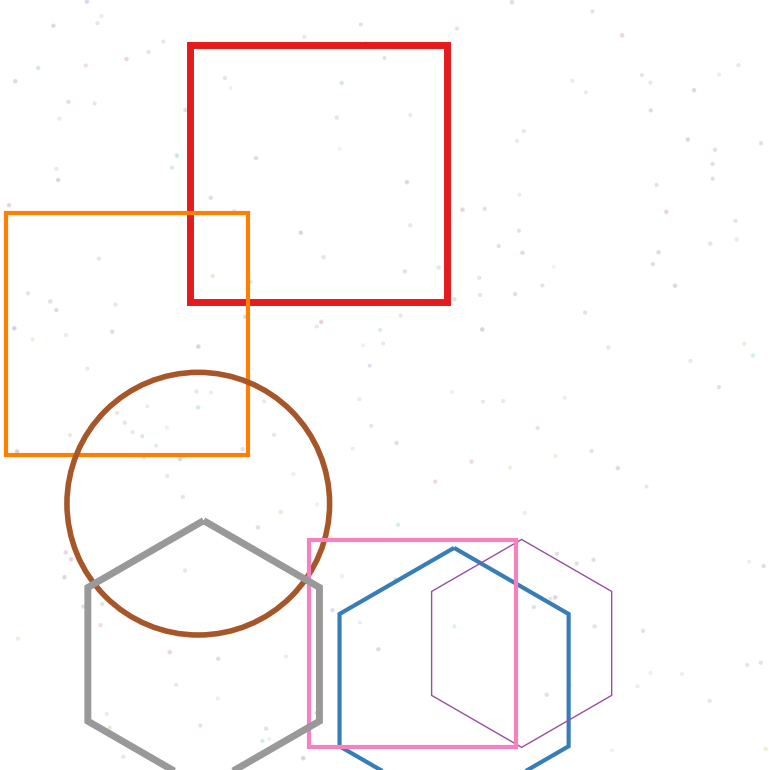[{"shape": "square", "thickness": 2.5, "radius": 0.83, "center": [0.414, 0.775]}, {"shape": "hexagon", "thickness": 1.5, "radius": 0.86, "center": [0.59, 0.117]}, {"shape": "hexagon", "thickness": 0.5, "radius": 0.67, "center": [0.677, 0.164]}, {"shape": "square", "thickness": 1.5, "radius": 0.79, "center": [0.165, 0.567]}, {"shape": "circle", "thickness": 2, "radius": 0.85, "center": [0.257, 0.346]}, {"shape": "square", "thickness": 1.5, "radius": 0.67, "center": [0.536, 0.164]}, {"shape": "hexagon", "thickness": 2.5, "radius": 0.87, "center": [0.264, 0.15]}]